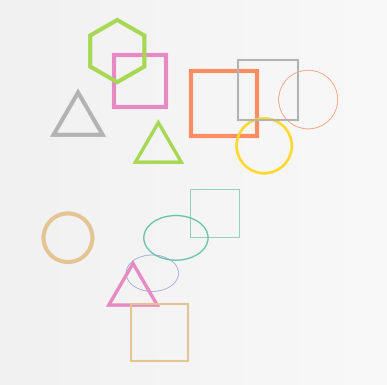[{"shape": "square", "thickness": 0.5, "radius": 0.32, "center": [0.554, 0.447]}, {"shape": "oval", "thickness": 1, "radius": 0.41, "center": [0.454, 0.382]}, {"shape": "square", "thickness": 3, "radius": 0.42, "center": [0.578, 0.731]}, {"shape": "circle", "thickness": 0.5, "radius": 0.38, "center": [0.795, 0.741]}, {"shape": "oval", "thickness": 0.5, "radius": 0.34, "center": [0.393, 0.29]}, {"shape": "triangle", "thickness": 2.5, "radius": 0.36, "center": [0.343, 0.244]}, {"shape": "square", "thickness": 3, "radius": 0.34, "center": [0.361, 0.79]}, {"shape": "triangle", "thickness": 2.5, "radius": 0.34, "center": [0.409, 0.613]}, {"shape": "hexagon", "thickness": 3, "radius": 0.4, "center": [0.303, 0.867]}, {"shape": "circle", "thickness": 2, "radius": 0.36, "center": [0.682, 0.621]}, {"shape": "square", "thickness": 1.5, "radius": 0.37, "center": [0.411, 0.136]}, {"shape": "circle", "thickness": 3, "radius": 0.32, "center": [0.175, 0.383]}, {"shape": "square", "thickness": 1.5, "radius": 0.39, "center": [0.691, 0.765]}, {"shape": "triangle", "thickness": 3, "radius": 0.37, "center": [0.202, 0.686]}]